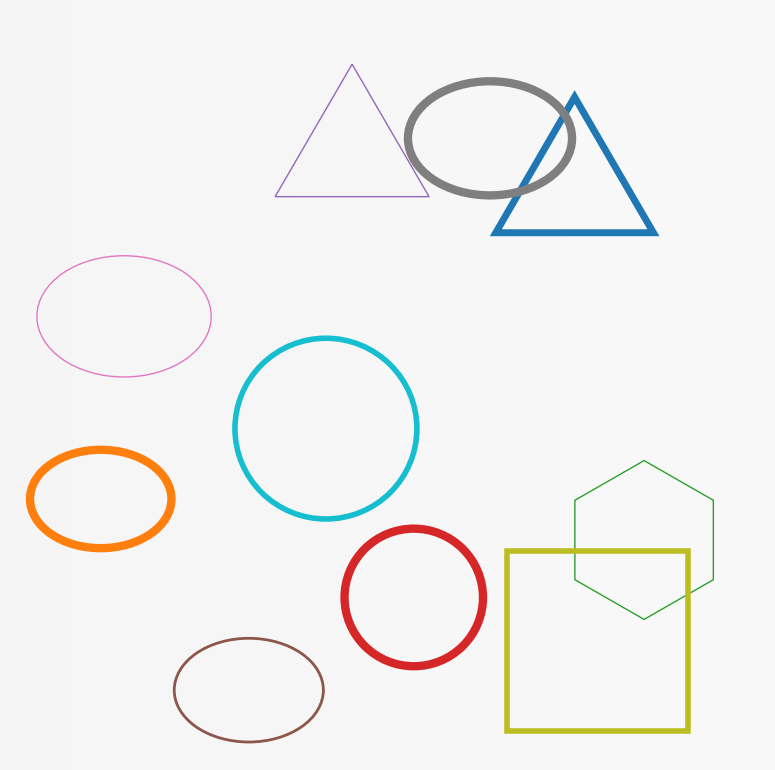[{"shape": "triangle", "thickness": 2.5, "radius": 0.59, "center": [0.741, 0.756]}, {"shape": "oval", "thickness": 3, "radius": 0.46, "center": [0.13, 0.352]}, {"shape": "hexagon", "thickness": 0.5, "radius": 0.52, "center": [0.831, 0.299]}, {"shape": "circle", "thickness": 3, "radius": 0.45, "center": [0.534, 0.224]}, {"shape": "triangle", "thickness": 0.5, "radius": 0.57, "center": [0.454, 0.802]}, {"shape": "oval", "thickness": 1, "radius": 0.48, "center": [0.321, 0.104]}, {"shape": "oval", "thickness": 0.5, "radius": 0.56, "center": [0.16, 0.589]}, {"shape": "oval", "thickness": 3, "radius": 0.53, "center": [0.632, 0.82]}, {"shape": "square", "thickness": 2, "radius": 0.58, "center": [0.771, 0.168]}, {"shape": "circle", "thickness": 2, "radius": 0.59, "center": [0.421, 0.443]}]